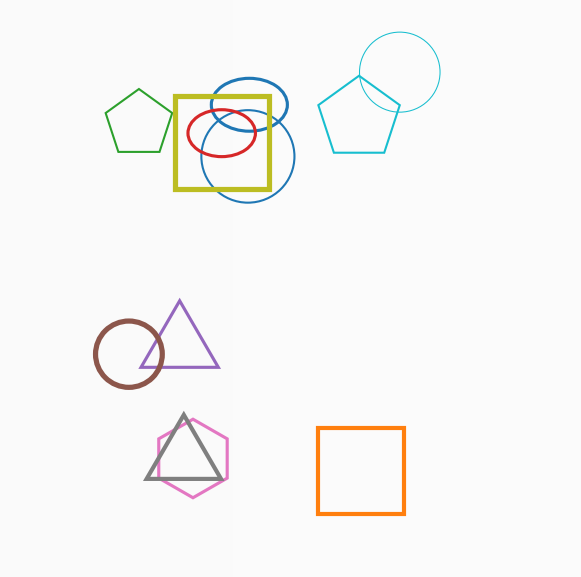[{"shape": "oval", "thickness": 1.5, "radius": 0.33, "center": [0.429, 0.818]}, {"shape": "circle", "thickness": 1, "radius": 0.4, "center": [0.427, 0.728]}, {"shape": "square", "thickness": 2, "radius": 0.37, "center": [0.62, 0.184]}, {"shape": "pentagon", "thickness": 1, "radius": 0.3, "center": [0.239, 0.785]}, {"shape": "oval", "thickness": 1.5, "radius": 0.29, "center": [0.381, 0.769]}, {"shape": "triangle", "thickness": 1.5, "radius": 0.38, "center": [0.309, 0.401]}, {"shape": "circle", "thickness": 2.5, "radius": 0.29, "center": [0.222, 0.386]}, {"shape": "hexagon", "thickness": 1.5, "radius": 0.34, "center": [0.332, 0.205]}, {"shape": "triangle", "thickness": 2, "radius": 0.37, "center": [0.316, 0.207]}, {"shape": "square", "thickness": 2.5, "radius": 0.4, "center": [0.382, 0.752]}, {"shape": "pentagon", "thickness": 1, "radius": 0.37, "center": [0.618, 0.794]}, {"shape": "circle", "thickness": 0.5, "radius": 0.35, "center": [0.688, 0.874]}]